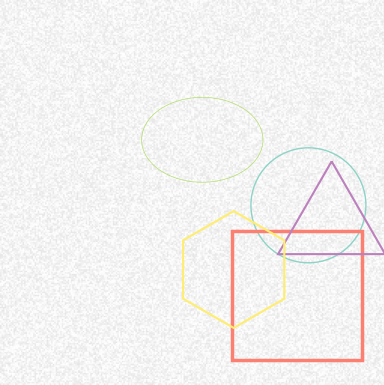[{"shape": "circle", "thickness": 1, "radius": 0.75, "center": [0.801, 0.467]}, {"shape": "square", "thickness": 2.5, "radius": 0.84, "center": [0.772, 0.232]}, {"shape": "oval", "thickness": 0.5, "radius": 0.79, "center": [0.525, 0.637]}, {"shape": "triangle", "thickness": 1.5, "radius": 0.8, "center": [0.861, 0.42]}, {"shape": "hexagon", "thickness": 1.5, "radius": 0.76, "center": [0.607, 0.3]}]